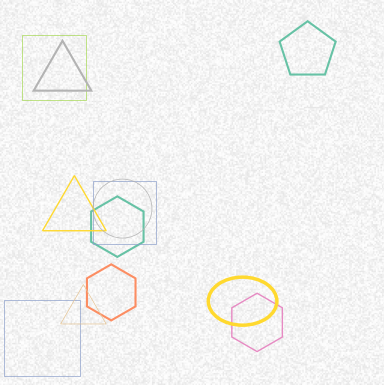[{"shape": "pentagon", "thickness": 1.5, "radius": 0.38, "center": [0.799, 0.868]}, {"shape": "hexagon", "thickness": 1.5, "radius": 0.39, "center": [0.305, 0.411]}, {"shape": "hexagon", "thickness": 1.5, "radius": 0.36, "center": [0.289, 0.241]}, {"shape": "square", "thickness": 0.5, "radius": 0.41, "center": [0.323, 0.448]}, {"shape": "square", "thickness": 0.5, "radius": 0.49, "center": [0.11, 0.121]}, {"shape": "hexagon", "thickness": 1, "radius": 0.38, "center": [0.668, 0.163]}, {"shape": "square", "thickness": 0.5, "radius": 0.42, "center": [0.141, 0.825]}, {"shape": "oval", "thickness": 2.5, "radius": 0.45, "center": [0.63, 0.218]}, {"shape": "triangle", "thickness": 1, "radius": 0.48, "center": [0.193, 0.448]}, {"shape": "triangle", "thickness": 0.5, "radius": 0.34, "center": [0.217, 0.193]}, {"shape": "triangle", "thickness": 1.5, "radius": 0.43, "center": [0.162, 0.808]}, {"shape": "circle", "thickness": 0.5, "radius": 0.38, "center": [0.318, 0.458]}]